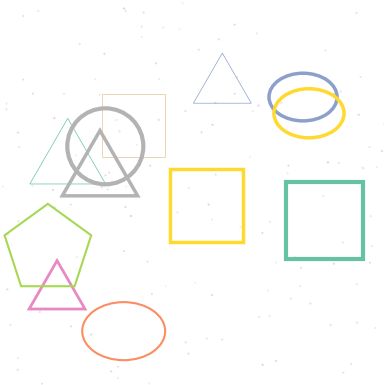[{"shape": "square", "thickness": 3, "radius": 0.5, "center": [0.843, 0.427]}, {"shape": "triangle", "thickness": 0.5, "radius": 0.57, "center": [0.176, 0.579]}, {"shape": "oval", "thickness": 1.5, "radius": 0.54, "center": [0.321, 0.14]}, {"shape": "triangle", "thickness": 0.5, "radius": 0.43, "center": [0.577, 0.775]}, {"shape": "oval", "thickness": 2.5, "radius": 0.44, "center": [0.787, 0.748]}, {"shape": "triangle", "thickness": 2, "radius": 0.42, "center": [0.148, 0.239]}, {"shape": "pentagon", "thickness": 1.5, "radius": 0.59, "center": [0.124, 0.352]}, {"shape": "square", "thickness": 2.5, "radius": 0.48, "center": [0.536, 0.466]}, {"shape": "oval", "thickness": 2.5, "radius": 0.46, "center": [0.803, 0.706]}, {"shape": "square", "thickness": 0.5, "radius": 0.41, "center": [0.346, 0.673]}, {"shape": "circle", "thickness": 3, "radius": 0.49, "center": [0.274, 0.62]}, {"shape": "triangle", "thickness": 2.5, "radius": 0.57, "center": [0.26, 0.548]}]